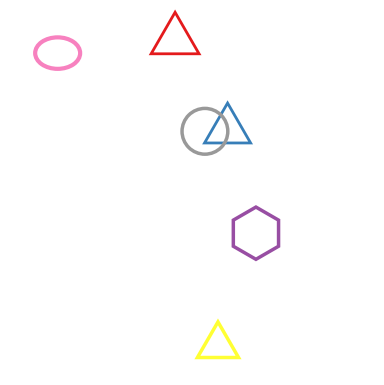[{"shape": "triangle", "thickness": 2, "radius": 0.36, "center": [0.455, 0.896]}, {"shape": "triangle", "thickness": 2, "radius": 0.35, "center": [0.591, 0.663]}, {"shape": "hexagon", "thickness": 2.5, "radius": 0.34, "center": [0.665, 0.394]}, {"shape": "triangle", "thickness": 2.5, "radius": 0.31, "center": [0.566, 0.102]}, {"shape": "oval", "thickness": 3, "radius": 0.29, "center": [0.15, 0.862]}, {"shape": "circle", "thickness": 2.5, "radius": 0.3, "center": [0.532, 0.659]}]